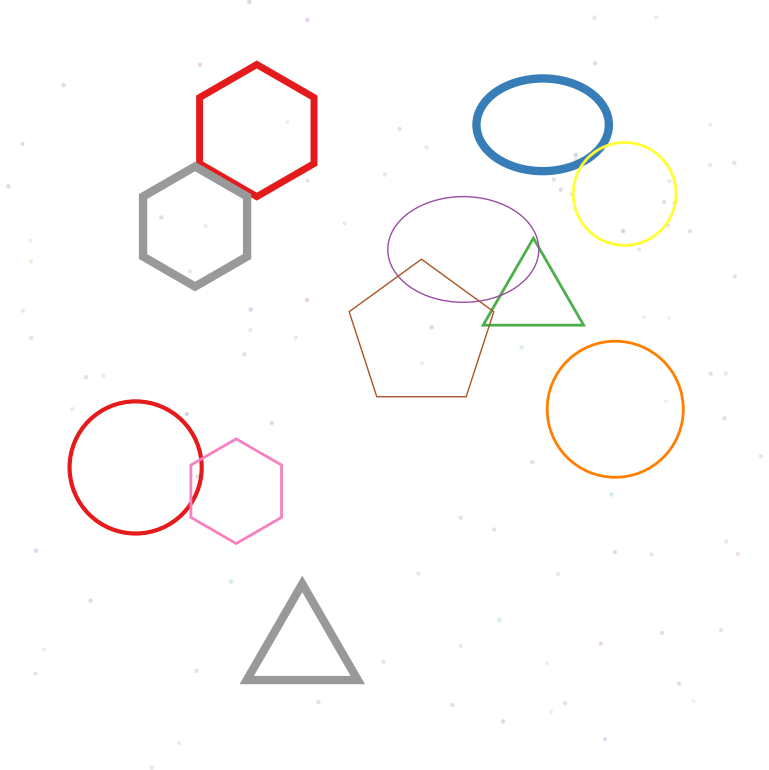[{"shape": "circle", "thickness": 1.5, "radius": 0.43, "center": [0.176, 0.393]}, {"shape": "hexagon", "thickness": 2.5, "radius": 0.43, "center": [0.334, 0.83]}, {"shape": "oval", "thickness": 3, "radius": 0.43, "center": [0.705, 0.838]}, {"shape": "triangle", "thickness": 1, "radius": 0.38, "center": [0.693, 0.615]}, {"shape": "oval", "thickness": 0.5, "radius": 0.49, "center": [0.602, 0.676]}, {"shape": "circle", "thickness": 1, "radius": 0.44, "center": [0.799, 0.469]}, {"shape": "circle", "thickness": 1, "radius": 0.33, "center": [0.811, 0.748]}, {"shape": "pentagon", "thickness": 0.5, "radius": 0.49, "center": [0.547, 0.565]}, {"shape": "hexagon", "thickness": 1, "radius": 0.34, "center": [0.307, 0.362]}, {"shape": "triangle", "thickness": 3, "radius": 0.42, "center": [0.393, 0.158]}, {"shape": "hexagon", "thickness": 3, "radius": 0.39, "center": [0.253, 0.706]}]